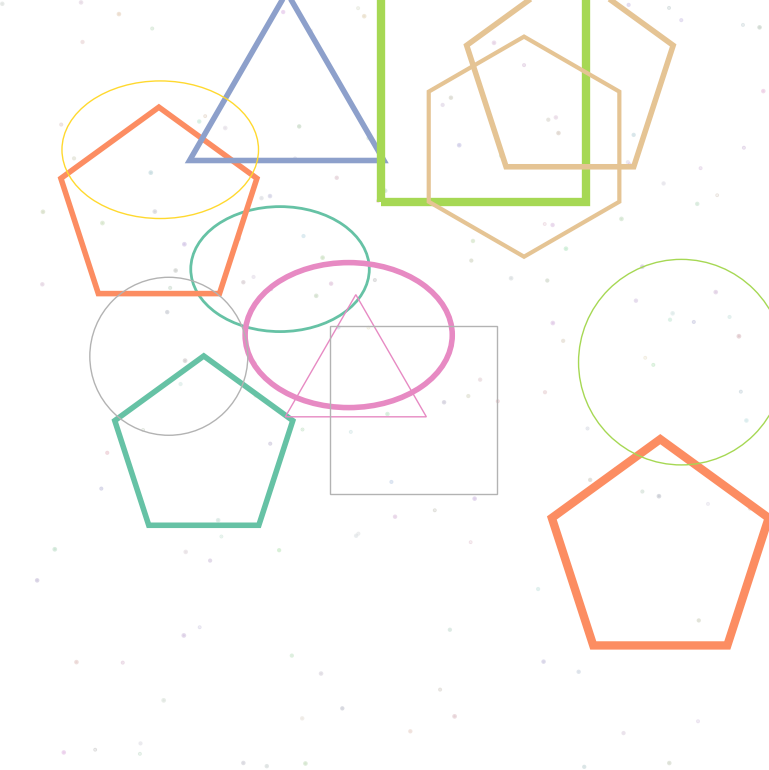[{"shape": "pentagon", "thickness": 2, "radius": 0.61, "center": [0.265, 0.416]}, {"shape": "oval", "thickness": 1, "radius": 0.58, "center": [0.364, 0.651]}, {"shape": "pentagon", "thickness": 3, "radius": 0.74, "center": [0.858, 0.282]}, {"shape": "pentagon", "thickness": 2, "radius": 0.67, "center": [0.206, 0.727]}, {"shape": "triangle", "thickness": 2, "radius": 0.73, "center": [0.372, 0.864]}, {"shape": "triangle", "thickness": 0.5, "radius": 0.53, "center": [0.462, 0.512]}, {"shape": "oval", "thickness": 2, "radius": 0.67, "center": [0.453, 0.565]}, {"shape": "square", "thickness": 3, "radius": 0.67, "center": [0.627, 0.871]}, {"shape": "circle", "thickness": 0.5, "radius": 0.67, "center": [0.885, 0.53]}, {"shape": "oval", "thickness": 0.5, "radius": 0.64, "center": [0.208, 0.806]}, {"shape": "hexagon", "thickness": 1.5, "radius": 0.71, "center": [0.681, 0.81]}, {"shape": "pentagon", "thickness": 2, "radius": 0.71, "center": [0.74, 0.897]}, {"shape": "circle", "thickness": 0.5, "radius": 0.51, "center": [0.219, 0.537]}, {"shape": "square", "thickness": 0.5, "radius": 0.54, "center": [0.537, 0.467]}]